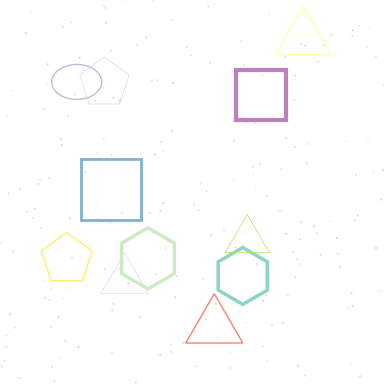[{"shape": "hexagon", "thickness": 2.5, "radius": 0.37, "center": [0.63, 0.283]}, {"shape": "triangle", "thickness": 1, "radius": 0.42, "center": [0.788, 0.9]}, {"shape": "oval", "thickness": 1, "radius": 0.32, "center": [0.199, 0.787]}, {"shape": "triangle", "thickness": 1, "radius": 0.43, "center": [0.556, 0.152]}, {"shape": "square", "thickness": 2, "radius": 0.39, "center": [0.288, 0.508]}, {"shape": "triangle", "thickness": 0.5, "radius": 0.33, "center": [0.642, 0.377]}, {"shape": "triangle", "thickness": 0.5, "radius": 0.36, "center": [0.323, 0.273]}, {"shape": "pentagon", "thickness": 0.5, "radius": 0.34, "center": [0.271, 0.785]}, {"shape": "square", "thickness": 3, "radius": 0.33, "center": [0.678, 0.753]}, {"shape": "hexagon", "thickness": 2.5, "radius": 0.4, "center": [0.384, 0.329]}, {"shape": "pentagon", "thickness": 1, "radius": 0.35, "center": [0.173, 0.327]}]